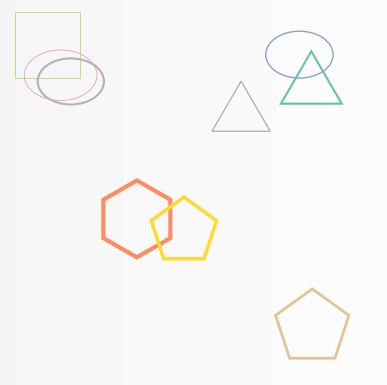[{"shape": "triangle", "thickness": 1.5, "radius": 0.45, "center": [0.803, 0.776]}, {"shape": "hexagon", "thickness": 3, "radius": 0.5, "center": [0.353, 0.431]}, {"shape": "oval", "thickness": 1, "radius": 0.43, "center": [0.773, 0.858]}, {"shape": "oval", "thickness": 0.5, "radius": 0.47, "center": [0.156, 0.805]}, {"shape": "square", "thickness": 0.5, "radius": 0.42, "center": [0.122, 0.883]}, {"shape": "pentagon", "thickness": 2.5, "radius": 0.44, "center": [0.475, 0.4]}, {"shape": "pentagon", "thickness": 2, "radius": 0.5, "center": [0.806, 0.15]}, {"shape": "oval", "thickness": 1.5, "radius": 0.43, "center": [0.183, 0.788]}, {"shape": "triangle", "thickness": 1, "radius": 0.43, "center": [0.622, 0.702]}]